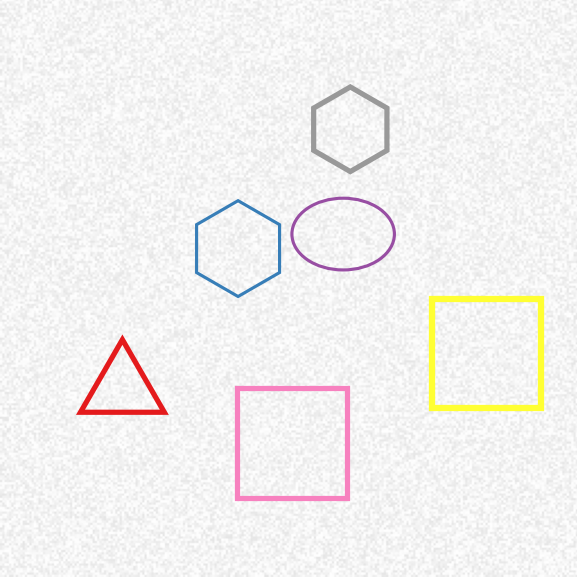[{"shape": "triangle", "thickness": 2.5, "radius": 0.42, "center": [0.212, 0.327]}, {"shape": "hexagon", "thickness": 1.5, "radius": 0.41, "center": [0.412, 0.569]}, {"shape": "oval", "thickness": 1.5, "radius": 0.44, "center": [0.594, 0.594]}, {"shape": "square", "thickness": 3, "radius": 0.47, "center": [0.843, 0.387]}, {"shape": "square", "thickness": 2.5, "radius": 0.48, "center": [0.505, 0.232]}, {"shape": "hexagon", "thickness": 2.5, "radius": 0.37, "center": [0.607, 0.775]}]